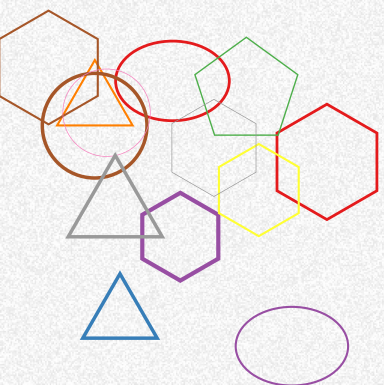[{"shape": "hexagon", "thickness": 2, "radius": 0.75, "center": [0.849, 0.58]}, {"shape": "oval", "thickness": 2, "radius": 0.74, "center": [0.448, 0.79]}, {"shape": "triangle", "thickness": 2.5, "radius": 0.56, "center": [0.312, 0.177]}, {"shape": "pentagon", "thickness": 1, "radius": 0.7, "center": [0.64, 0.763]}, {"shape": "hexagon", "thickness": 3, "radius": 0.57, "center": [0.468, 0.385]}, {"shape": "oval", "thickness": 1.5, "radius": 0.73, "center": [0.758, 0.101]}, {"shape": "triangle", "thickness": 1.5, "radius": 0.57, "center": [0.246, 0.731]}, {"shape": "hexagon", "thickness": 1.5, "radius": 0.6, "center": [0.672, 0.506]}, {"shape": "circle", "thickness": 2.5, "radius": 0.68, "center": [0.246, 0.674]}, {"shape": "hexagon", "thickness": 1.5, "radius": 0.74, "center": [0.126, 0.825]}, {"shape": "circle", "thickness": 0.5, "radius": 0.57, "center": [0.277, 0.707]}, {"shape": "hexagon", "thickness": 0.5, "radius": 0.63, "center": [0.556, 0.616]}, {"shape": "triangle", "thickness": 2.5, "radius": 0.71, "center": [0.299, 0.455]}]